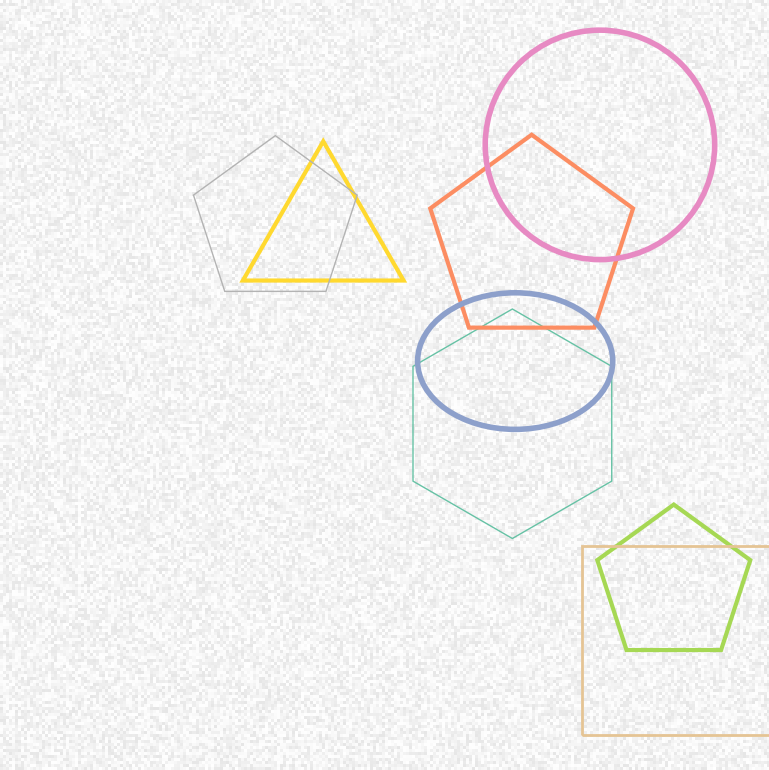[{"shape": "hexagon", "thickness": 0.5, "radius": 0.75, "center": [0.665, 0.45]}, {"shape": "pentagon", "thickness": 1.5, "radius": 0.69, "center": [0.69, 0.687]}, {"shape": "oval", "thickness": 2, "radius": 0.63, "center": [0.669, 0.531]}, {"shape": "circle", "thickness": 2, "radius": 0.75, "center": [0.779, 0.812]}, {"shape": "pentagon", "thickness": 1.5, "radius": 0.52, "center": [0.875, 0.24]}, {"shape": "triangle", "thickness": 1.5, "radius": 0.6, "center": [0.42, 0.696]}, {"shape": "square", "thickness": 1, "radius": 0.61, "center": [0.878, 0.168]}, {"shape": "pentagon", "thickness": 0.5, "radius": 0.56, "center": [0.358, 0.712]}]